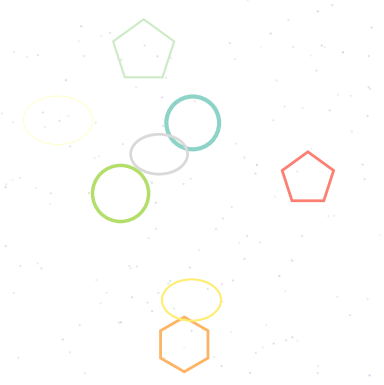[{"shape": "circle", "thickness": 3, "radius": 0.34, "center": [0.501, 0.681]}, {"shape": "oval", "thickness": 0.5, "radius": 0.45, "center": [0.151, 0.688]}, {"shape": "pentagon", "thickness": 2, "radius": 0.35, "center": [0.8, 0.535]}, {"shape": "hexagon", "thickness": 2, "radius": 0.36, "center": [0.479, 0.105]}, {"shape": "circle", "thickness": 2.5, "radius": 0.36, "center": [0.313, 0.497]}, {"shape": "oval", "thickness": 2, "radius": 0.37, "center": [0.413, 0.599]}, {"shape": "pentagon", "thickness": 1.5, "radius": 0.42, "center": [0.373, 0.867]}, {"shape": "oval", "thickness": 1.5, "radius": 0.38, "center": [0.497, 0.221]}]